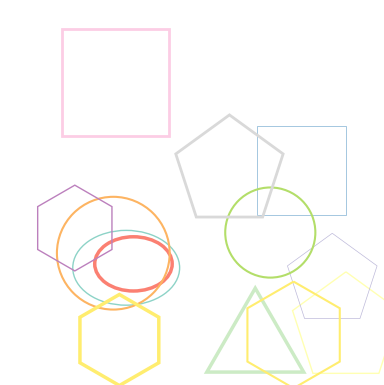[{"shape": "oval", "thickness": 1, "radius": 0.69, "center": [0.328, 0.304]}, {"shape": "pentagon", "thickness": 1, "radius": 0.73, "center": [0.898, 0.148]}, {"shape": "pentagon", "thickness": 0.5, "radius": 0.61, "center": [0.863, 0.272]}, {"shape": "oval", "thickness": 2.5, "radius": 0.5, "center": [0.347, 0.315]}, {"shape": "square", "thickness": 0.5, "radius": 0.58, "center": [0.783, 0.557]}, {"shape": "circle", "thickness": 1.5, "radius": 0.73, "center": [0.294, 0.342]}, {"shape": "circle", "thickness": 1.5, "radius": 0.59, "center": [0.702, 0.396]}, {"shape": "square", "thickness": 2, "radius": 0.7, "center": [0.3, 0.787]}, {"shape": "pentagon", "thickness": 2, "radius": 0.73, "center": [0.596, 0.555]}, {"shape": "hexagon", "thickness": 1, "radius": 0.56, "center": [0.194, 0.408]}, {"shape": "triangle", "thickness": 2.5, "radius": 0.73, "center": [0.663, 0.106]}, {"shape": "hexagon", "thickness": 1.5, "radius": 0.69, "center": [0.763, 0.13]}, {"shape": "hexagon", "thickness": 2.5, "radius": 0.59, "center": [0.31, 0.117]}]